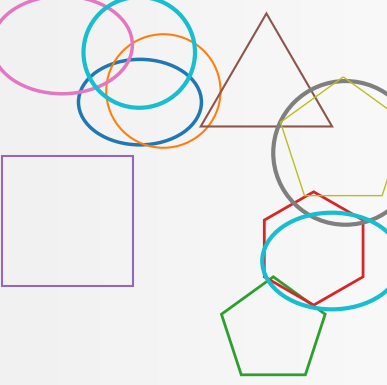[{"shape": "oval", "thickness": 2.5, "radius": 0.79, "center": [0.361, 0.735]}, {"shape": "circle", "thickness": 1.5, "radius": 0.74, "center": [0.422, 0.764]}, {"shape": "pentagon", "thickness": 2, "radius": 0.7, "center": [0.705, 0.14]}, {"shape": "hexagon", "thickness": 2, "radius": 0.74, "center": [0.81, 0.355]}, {"shape": "square", "thickness": 1.5, "radius": 0.85, "center": [0.175, 0.426]}, {"shape": "triangle", "thickness": 1.5, "radius": 0.98, "center": [0.688, 0.769]}, {"shape": "oval", "thickness": 2.5, "radius": 0.91, "center": [0.16, 0.883]}, {"shape": "circle", "thickness": 3, "radius": 0.93, "center": [0.892, 0.603]}, {"shape": "pentagon", "thickness": 1, "radius": 0.85, "center": [0.886, 0.63]}, {"shape": "circle", "thickness": 3, "radius": 0.72, "center": [0.359, 0.864]}, {"shape": "oval", "thickness": 3, "radius": 0.9, "center": [0.856, 0.322]}]